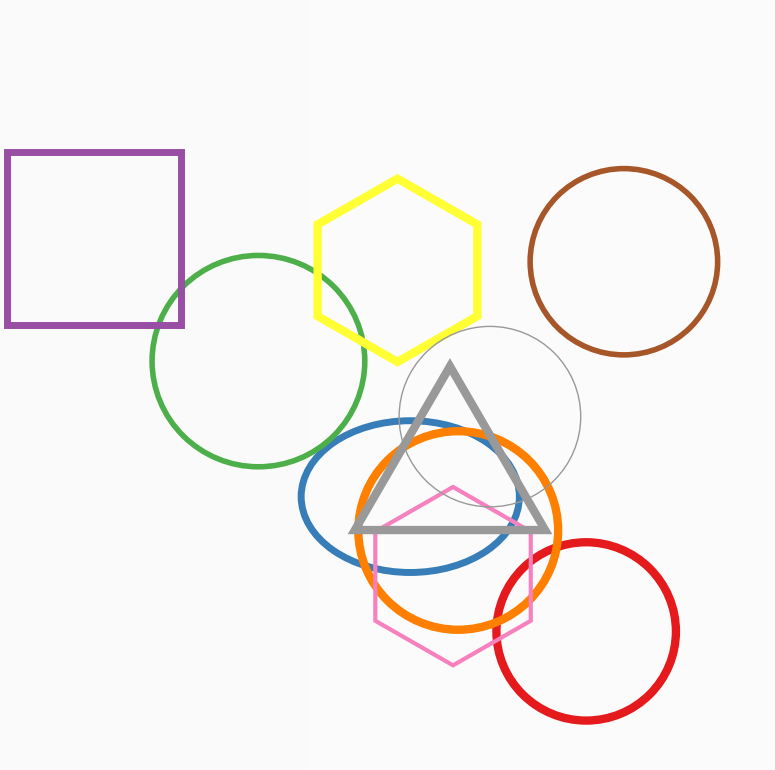[{"shape": "circle", "thickness": 3, "radius": 0.58, "center": [0.756, 0.18]}, {"shape": "oval", "thickness": 2.5, "radius": 0.7, "center": [0.529, 0.355]}, {"shape": "circle", "thickness": 2, "radius": 0.69, "center": [0.333, 0.531]}, {"shape": "square", "thickness": 2.5, "radius": 0.56, "center": [0.121, 0.69]}, {"shape": "circle", "thickness": 3, "radius": 0.64, "center": [0.591, 0.311]}, {"shape": "hexagon", "thickness": 3, "radius": 0.6, "center": [0.513, 0.649]}, {"shape": "circle", "thickness": 2, "radius": 0.6, "center": [0.805, 0.66]}, {"shape": "hexagon", "thickness": 1.5, "radius": 0.58, "center": [0.585, 0.252]}, {"shape": "circle", "thickness": 0.5, "radius": 0.59, "center": [0.632, 0.459]}, {"shape": "triangle", "thickness": 3, "radius": 0.71, "center": [0.581, 0.383]}]